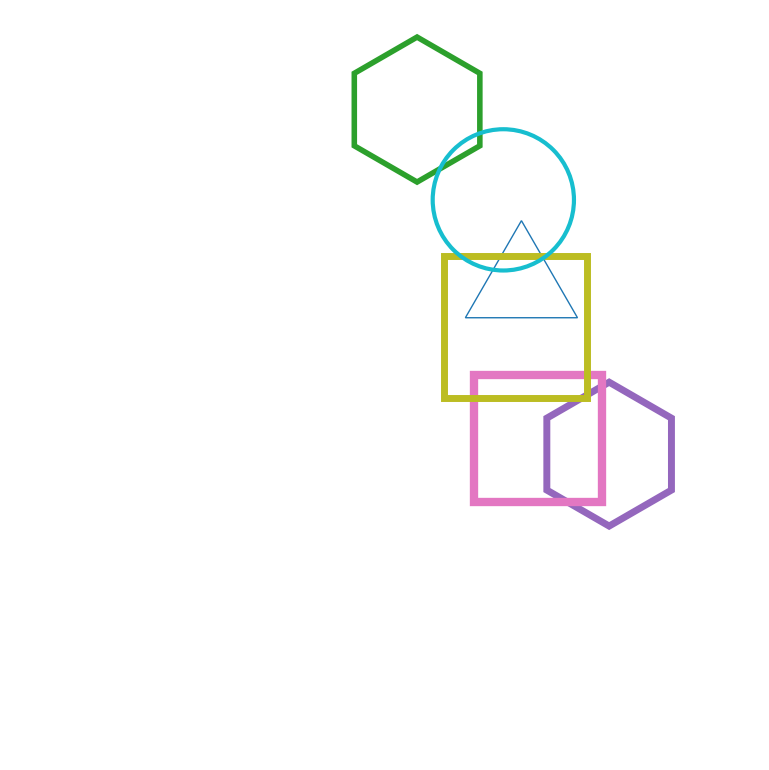[{"shape": "triangle", "thickness": 0.5, "radius": 0.42, "center": [0.677, 0.629]}, {"shape": "hexagon", "thickness": 2, "radius": 0.47, "center": [0.542, 0.858]}, {"shape": "hexagon", "thickness": 2.5, "radius": 0.47, "center": [0.791, 0.41]}, {"shape": "square", "thickness": 3, "radius": 0.41, "center": [0.699, 0.43]}, {"shape": "square", "thickness": 2.5, "radius": 0.46, "center": [0.669, 0.575]}, {"shape": "circle", "thickness": 1.5, "radius": 0.46, "center": [0.654, 0.74]}]